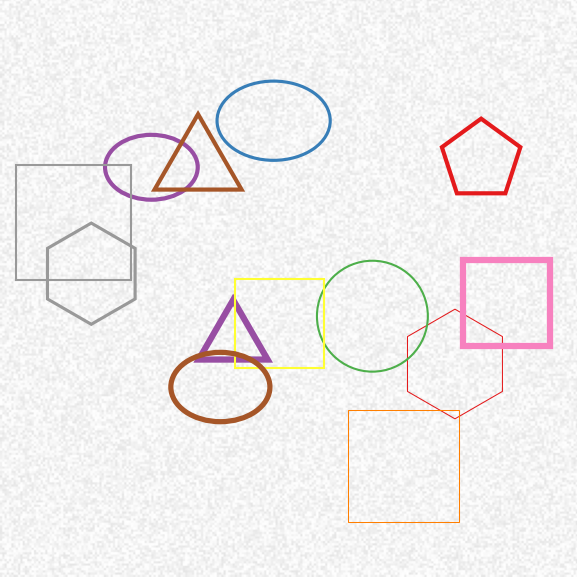[{"shape": "hexagon", "thickness": 0.5, "radius": 0.47, "center": [0.788, 0.369]}, {"shape": "pentagon", "thickness": 2, "radius": 0.36, "center": [0.833, 0.722]}, {"shape": "oval", "thickness": 1.5, "radius": 0.49, "center": [0.474, 0.79]}, {"shape": "circle", "thickness": 1, "radius": 0.48, "center": [0.645, 0.452]}, {"shape": "triangle", "thickness": 3, "radius": 0.34, "center": [0.404, 0.411]}, {"shape": "oval", "thickness": 2, "radius": 0.4, "center": [0.262, 0.709]}, {"shape": "square", "thickness": 0.5, "radius": 0.48, "center": [0.699, 0.193]}, {"shape": "square", "thickness": 1, "radius": 0.38, "center": [0.484, 0.439]}, {"shape": "triangle", "thickness": 2, "radius": 0.43, "center": [0.343, 0.714]}, {"shape": "oval", "thickness": 2.5, "radius": 0.43, "center": [0.382, 0.329]}, {"shape": "square", "thickness": 3, "radius": 0.37, "center": [0.877, 0.474]}, {"shape": "square", "thickness": 1, "radius": 0.5, "center": [0.128, 0.614]}, {"shape": "hexagon", "thickness": 1.5, "radius": 0.44, "center": [0.158, 0.525]}]